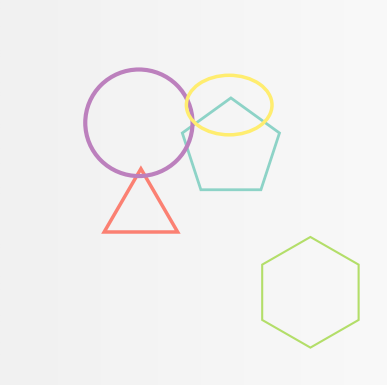[{"shape": "pentagon", "thickness": 2, "radius": 0.66, "center": [0.596, 0.614]}, {"shape": "triangle", "thickness": 2.5, "radius": 0.55, "center": [0.364, 0.452]}, {"shape": "hexagon", "thickness": 1.5, "radius": 0.72, "center": [0.801, 0.241]}, {"shape": "circle", "thickness": 3, "radius": 0.69, "center": [0.358, 0.681]}, {"shape": "oval", "thickness": 2.5, "radius": 0.55, "center": [0.591, 0.727]}]